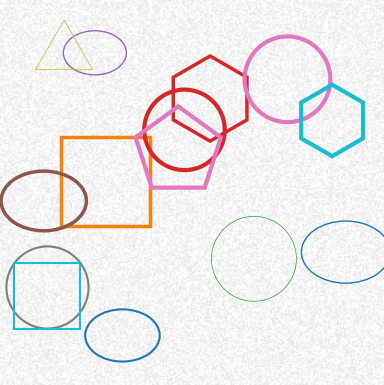[{"shape": "oval", "thickness": 1.5, "radius": 0.48, "center": [0.318, 0.129]}, {"shape": "oval", "thickness": 1, "radius": 0.58, "center": [0.898, 0.345]}, {"shape": "square", "thickness": 2.5, "radius": 0.58, "center": [0.274, 0.53]}, {"shape": "circle", "thickness": 0.5, "radius": 0.55, "center": [0.66, 0.328]}, {"shape": "hexagon", "thickness": 2.5, "radius": 0.55, "center": [0.546, 0.744]}, {"shape": "circle", "thickness": 3, "radius": 0.52, "center": [0.479, 0.663]}, {"shape": "oval", "thickness": 1, "radius": 0.41, "center": [0.246, 0.863]}, {"shape": "oval", "thickness": 2.5, "radius": 0.55, "center": [0.114, 0.478]}, {"shape": "circle", "thickness": 3, "radius": 0.56, "center": [0.747, 0.794]}, {"shape": "pentagon", "thickness": 3, "radius": 0.58, "center": [0.463, 0.607]}, {"shape": "circle", "thickness": 1.5, "radius": 0.53, "center": [0.123, 0.253]}, {"shape": "triangle", "thickness": 0.5, "radius": 0.43, "center": [0.166, 0.862]}, {"shape": "square", "thickness": 1.5, "radius": 0.43, "center": [0.122, 0.231]}, {"shape": "hexagon", "thickness": 3, "radius": 0.46, "center": [0.863, 0.687]}]